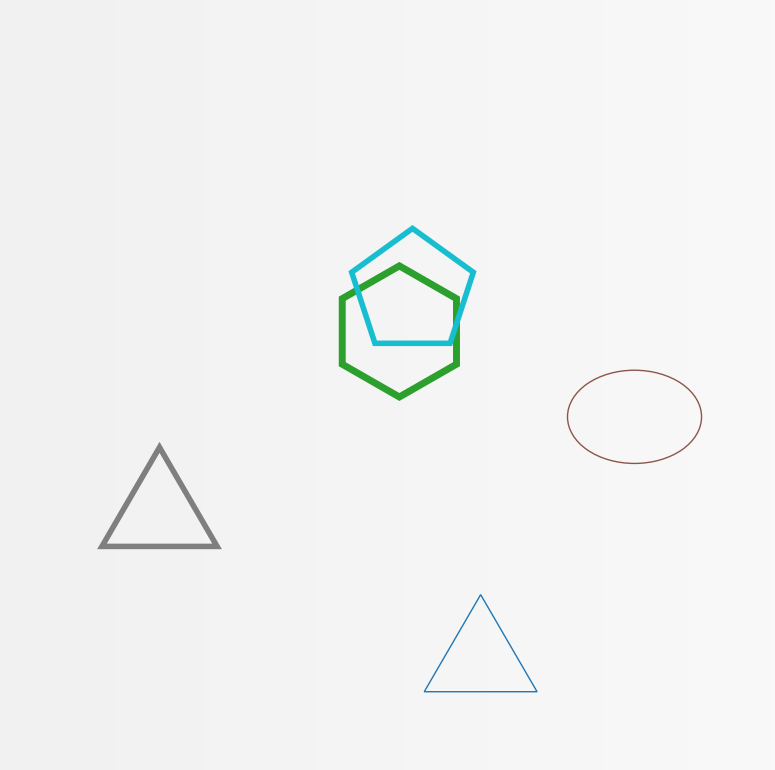[{"shape": "triangle", "thickness": 0.5, "radius": 0.42, "center": [0.62, 0.144]}, {"shape": "hexagon", "thickness": 2.5, "radius": 0.43, "center": [0.515, 0.57]}, {"shape": "oval", "thickness": 0.5, "radius": 0.43, "center": [0.819, 0.459]}, {"shape": "triangle", "thickness": 2, "radius": 0.43, "center": [0.206, 0.333]}, {"shape": "pentagon", "thickness": 2, "radius": 0.41, "center": [0.532, 0.621]}]